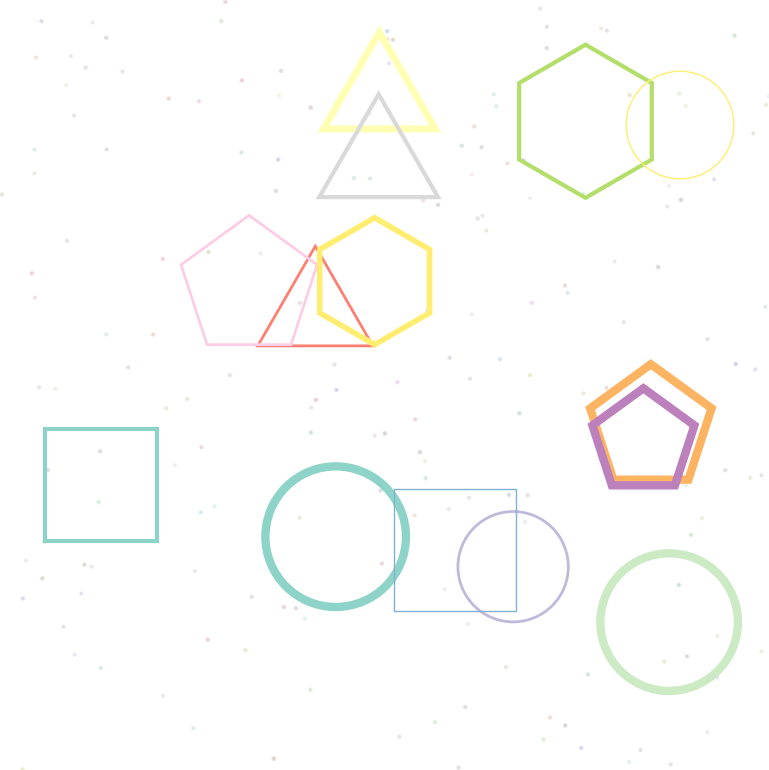[{"shape": "square", "thickness": 1.5, "radius": 0.36, "center": [0.131, 0.37]}, {"shape": "circle", "thickness": 3, "radius": 0.46, "center": [0.436, 0.303]}, {"shape": "triangle", "thickness": 2.5, "radius": 0.42, "center": [0.493, 0.874]}, {"shape": "circle", "thickness": 1, "radius": 0.36, "center": [0.666, 0.264]}, {"shape": "triangle", "thickness": 1, "radius": 0.43, "center": [0.409, 0.594]}, {"shape": "square", "thickness": 0.5, "radius": 0.4, "center": [0.591, 0.286]}, {"shape": "pentagon", "thickness": 3, "radius": 0.41, "center": [0.845, 0.444]}, {"shape": "hexagon", "thickness": 1.5, "radius": 0.5, "center": [0.76, 0.843]}, {"shape": "pentagon", "thickness": 1, "radius": 0.46, "center": [0.323, 0.627]}, {"shape": "triangle", "thickness": 1.5, "radius": 0.45, "center": [0.492, 0.789]}, {"shape": "pentagon", "thickness": 3, "radius": 0.35, "center": [0.836, 0.426]}, {"shape": "circle", "thickness": 3, "radius": 0.45, "center": [0.869, 0.192]}, {"shape": "circle", "thickness": 0.5, "radius": 0.35, "center": [0.883, 0.838]}, {"shape": "hexagon", "thickness": 2, "radius": 0.41, "center": [0.487, 0.635]}]